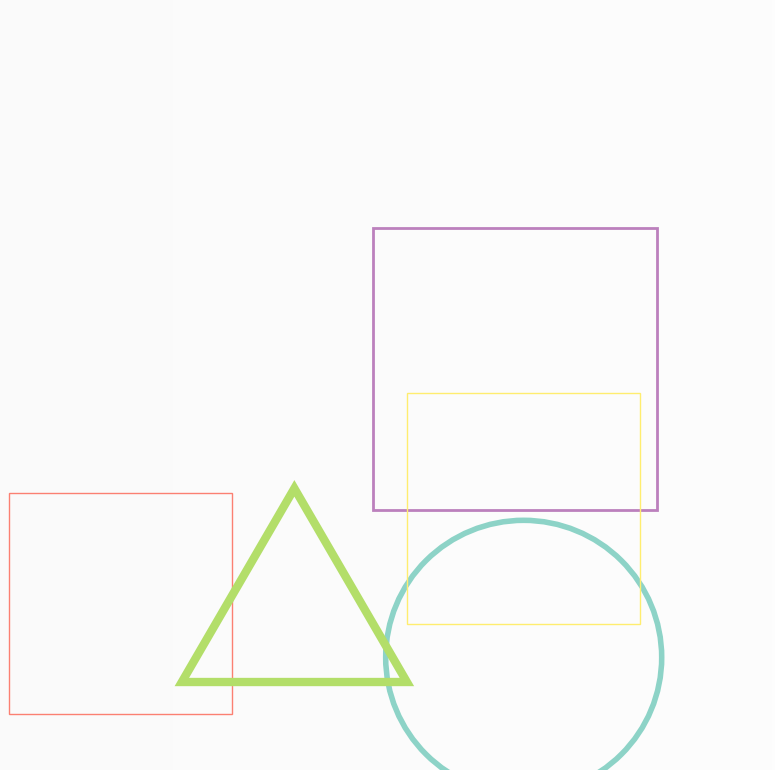[{"shape": "circle", "thickness": 2, "radius": 0.89, "center": [0.676, 0.146]}, {"shape": "square", "thickness": 0.5, "radius": 0.72, "center": [0.156, 0.217]}, {"shape": "triangle", "thickness": 3, "radius": 0.84, "center": [0.38, 0.198]}, {"shape": "square", "thickness": 1, "radius": 0.92, "center": [0.664, 0.521]}, {"shape": "square", "thickness": 0.5, "radius": 0.75, "center": [0.676, 0.34]}]